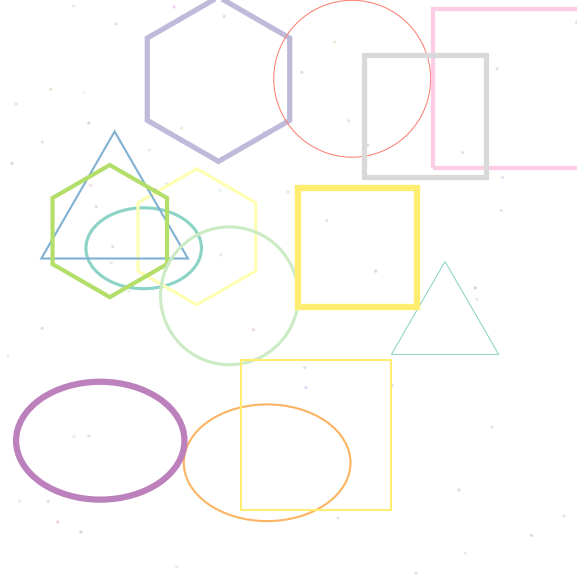[{"shape": "triangle", "thickness": 0.5, "radius": 0.54, "center": [0.771, 0.439]}, {"shape": "oval", "thickness": 1.5, "radius": 0.5, "center": [0.249, 0.569]}, {"shape": "hexagon", "thickness": 1.5, "radius": 0.59, "center": [0.341, 0.589]}, {"shape": "hexagon", "thickness": 2.5, "radius": 0.71, "center": [0.378, 0.862]}, {"shape": "circle", "thickness": 0.5, "radius": 0.68, "center": [0.61, 0.863]}, {"shape": "triangle", "thickness": 1, "radius": 0.73, "center": [0.198, 0.625]}, {"shape": "oval", "thickness": 1, "radius": 0.72, "center": [0.463, 0.198]}, {"shape": "hexagon", "thickness": 2, "radius": 0.57, "center": [0.19, 0.599]}, {"shape": "square", "thickness": 2, "radius": 0.69, "center": [0.887, 0.846]}, {"shape": "square", "thickness": 2.5, "radius": 0.53, "center": [0.736, 0.799]}, {"shape": "oval", "thickness": 3, "radius": 0.73, "center": [0.174, 0.236]}, {"shape": "circle", "thickness": 1.5, "radius": 0.6, "center": [0.397, 0.487]}, {"shape": "square", "thickness": 1, "radius": 0.65, "center": [0.548, 0.245]}, {"shape": "square", "thickness": 3, "radius": 0.51, "center": [0.619, 0.571]}]